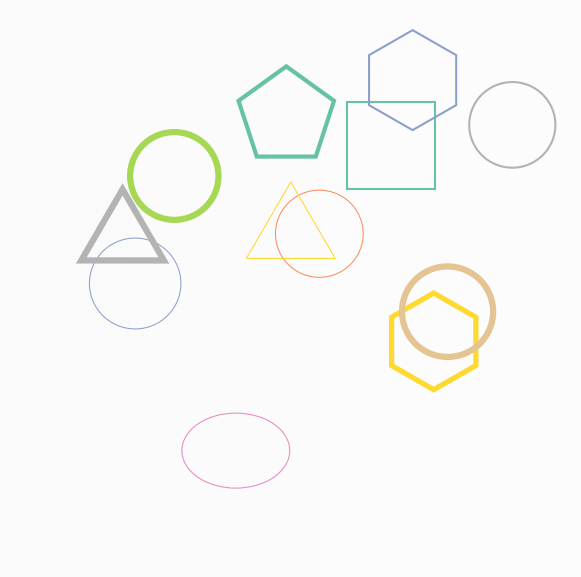[{"shape": "pentagon", "thickness": 2, "radius": 0.43, "center": [0.493, 0.798]}, {"shape": "square", "thickness": 1, "radius": 0.38, "center": [0.673, 0.747]}, {"shape": "circle", "thickness": 0.5, "radius": 0.38, "center": [0.549, 0.594]}, {"shape": "hexagon", "thickness": 1, "radius": 0.43, "center": [0.71, 0.86]}, {"shape": "circle", "thickness": 0.5, "radius": 0.39, "center": [0.233, 0.508]}, {"shape": "oval", "thickness": 0.5, "radius": 0.46, "center": [0.406, 0.219]}, {"shape": "circle", "thickness": 3, "radius": 0.38, "center": [0.3, 0.694]}, {"shape": "hexagon", "thickness": 2.5, "radius": 0.42, "center": [0.746, 0.408]}, {"shape": "triangle", "thickness": 0.5, "radius": 0.44, "center": [0.5, 0.596]}, {"shape": "circle", "thickness": 3, "radius": 0.39, "center": [0.77, 0.459]}, {"shape": "circle", "thickness": 1, "radius": 0.37, "center": [0.881, 0.783]}, {"shape": "triangle", "thickness": 3, "radius": 0.41, "center": [0.211, 0.589]}]